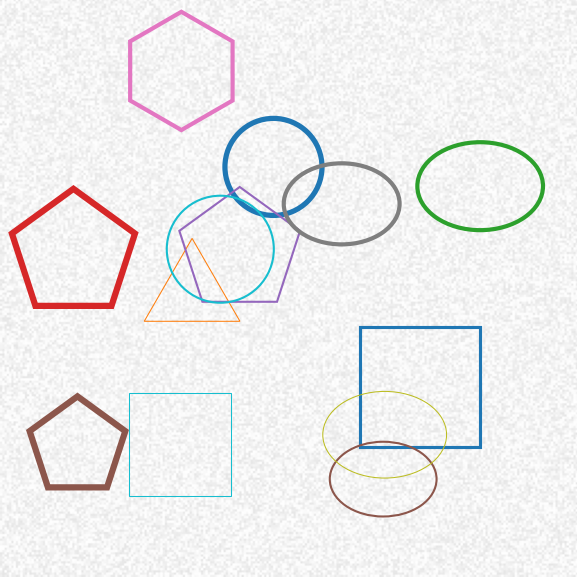[{"shape": "circle", "thickness": 2.5, "radius": 0.42, "center": [0.474, 0.71]}, {"shape": "square", "thickness": 1.5, "radius": 0.52, "center": [0.727, 0.328]}, {"shape": "triangle", "thickness": 0.5, "radius": 0.48, "center": [0.333, 0.491]}, {"shape": "oval", "thickness": 2, "radius": 0.54, "center": [0.831, 0.677]}, {"shape": "pentagon", "thickness": 3, "radius": 0.56, "center": [0.127, 0.56]}, {"shape": "pentagon", "thickness": 1, "radius": 0.55, "center": [0.415, 0.565]}, {"shape": "oval", "thickness": 1, "radius": 0.46, "center": [0.664, 0.169]}, {"shape": "pentagon", "thickness": 3, "radius": 0.44, "center": [0.134, 0.226]}, {"shape": "hexagon", "thickness": 2, "radius": 0.51, "center": [0.314, 0.876]}, {"shape": "oval", "thickness": 2, "radius": 0.5, "center": [0.592, 0.646]}, {"shape": "oval", "thickness": 0.5, "radius": 0.54, "center": [0.666, 0.246]}, {"shape": "circle", "thickness": 1, "radius": 0.46, "center": [0.381, 0.568]}, {"shape": "square", "thickness": 0.5, "radius": 0.45, "center": [0.312, 0.229]}]